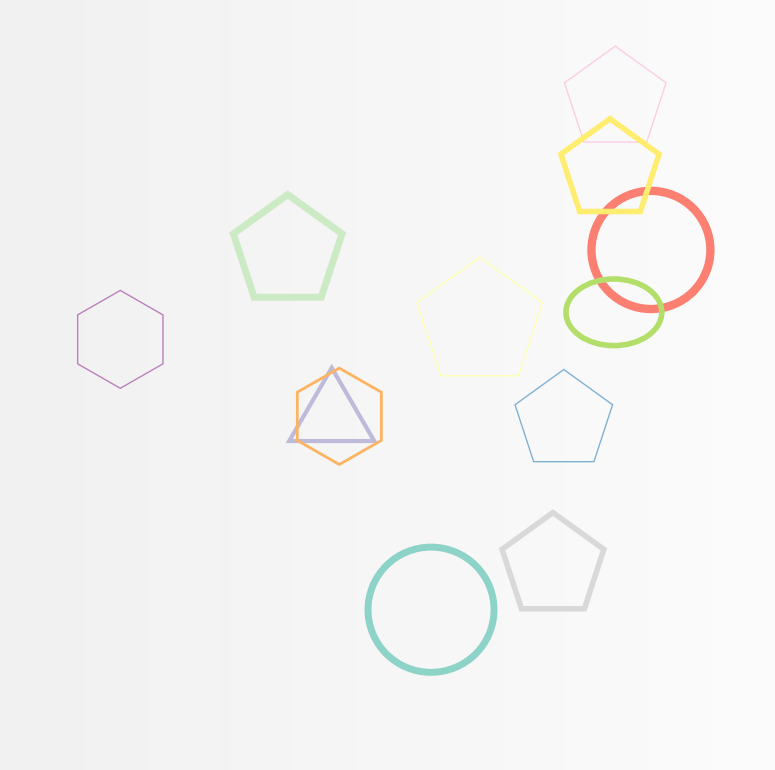[{"shape": "circle", "thickness": 2.5, "radius": 0.41, "center": [0.556, 0.208]}, {"shape": "pentagon", "thickness": 0.5, "radius": 0.43, "center": [0.619, 0.581]}, {"shape": "triangle", "thickness": 1.5, "radius": 0.32, "center": [0.428, 0.459]}, {"shape": "circle", "thickness": 3, "radius": 0.38, "center": [0.84, 0.675]}, {"shape": "pentagon", "thickness": 0.5, "radius": 0.33, "center": [0.727, 0.454]}, {"shape": "hexagon", "thickness": 1, "radius": 0.31, "center": [0.438, 0.459]}, {"shape": "oval", "thickness": 2, "radius": 0.31, "center": [0.792, 0.594]}, {"shape": "pentagon", "thickness": 0.5, "radius": 0.34, "center": [0.794, 0.871]}, {"shape": "pentagon", "thickness": 2, "radius": 0.35, "center": [0.713, 0.265]}, {"shape": "hexagon", "thickness": 0.5, "radius": 0.32, "center": [0.155, 0.559]}, {"shape": "pentagon", "thickness": 2.5, "radius": 0.37, "center": [0.371, 0.674]}, {"shape": "pentagon", "thickness": 2, "radius": 0.33, "center": [0.787, 0.779]}]